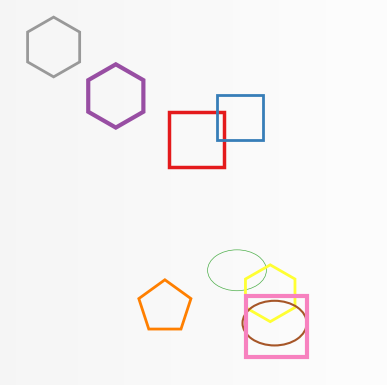[{"shape": "square", "thickness": 2.5, "radius": 0.36, "center": [0.508, 0.639]}, {"shape": "square", "thickness": 2, "radius": 0.29, "center": [0.62, 0.695]}, {"shape": "oval", "thickness": 0.5, "radius": 0.38, "center": [0.612, 0.298]}, {"shape": "hexagon", "thickness": 3, "radius": 0.41, "center": [0.299, 0.751]}, {"shape": "pentagon", "thickness": 2, "radius": 0.35, "center": [0.426, 0.203]}, {"shape": "hexagon", "thickness": 2, "radius": 0.37, "center": [0.697, 0.238]}, {"shape": "oval", "thickness": 1.5, "radius": 0.41, "center": [0.709, 0.161]}, {"shape": "square", "thickness": 3, "radius": 0.4, "center": [0.713, 0.153]}, {"shape": "hexagon", "thickness": 2, "radius": 0.39, "center": [0.138, 0.878]}]